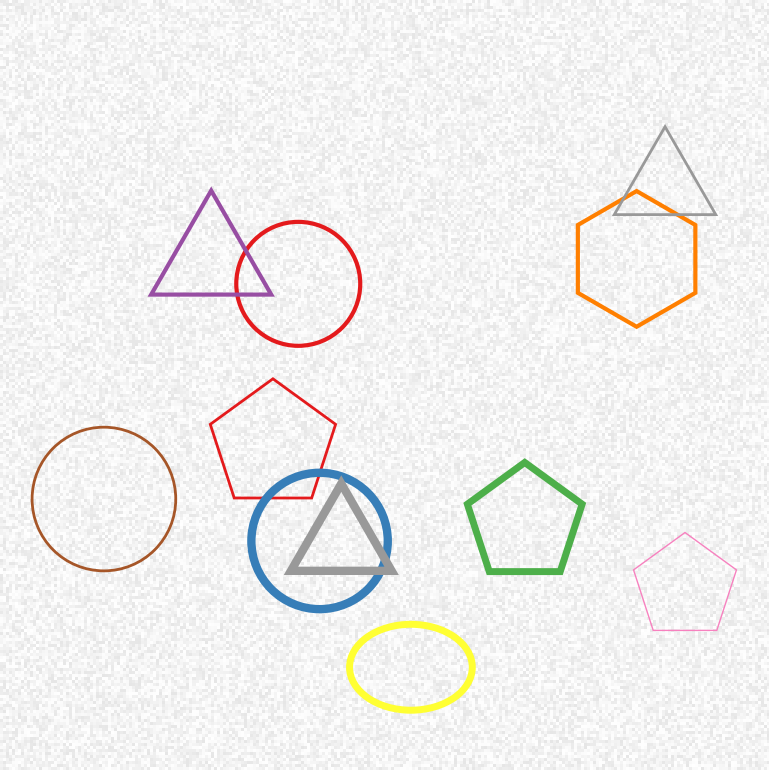[{"shape": "circle", "thickness": 1.5, "radius": 0.4, "center": [0.387, 0.631]}, {"shape": "pentagon", "thickness": 1, "radius": 0.43, "center": [0.354, 0.422]}, {"shape": "circle", "thickness": 3, "radius": 0.44, "center": [0.415, 0.297]}, {"shape": "pentagon", "thickness": 2.5, "radius": 0.39, "center": [0.681, 0.321]}, {"shape": "triangle", "thickness": 1.5, "radius": 0.45, "center": [0.274, 0.662]}, {"shape": "hexagon", "thickness": 1.5, "radius": 0.44, "center": [0.827, 0.664]}, {"shape": "oval", "thickness": 2.5, "radius": 0.4, "center": [0.534, 0.133]}, {"shape": "circle", "thickness": 1, "radius": 0.47, "center": [0.135, 0.352]}, {"shape": "pentagon", "thickness": 0.5, "radius": 0.35, "center": [0.89, 0.238]}, {"shape": "triangle", "thickness": 3, "radius": 0.38, "center": [0.443, 0.296]}, {"shape": "triangle", "thickness": 1, "radius": 0.38, "center": [0.864, 0.759]}]